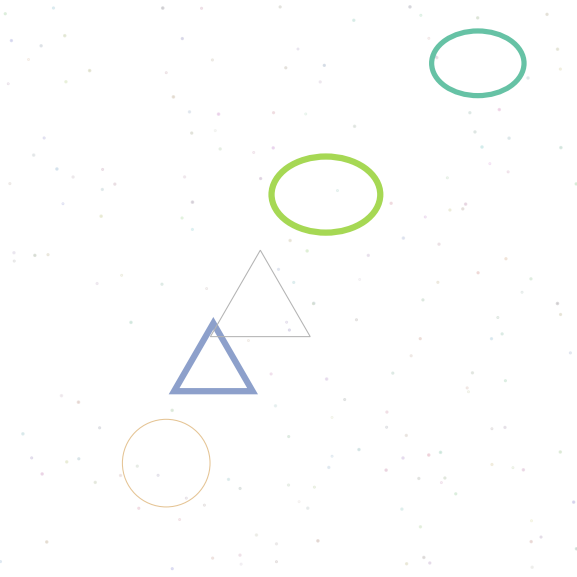[{"shape": "oval", "thickness": 2.5, "radius": 0.4, "center": [0.827, 0.89]}, {"shape": "triangle", "thickness": 3, "radius": 0.39, "center": [0.369, 0.361]}, {"shape": "oval", "thickness": 3, "radius": 0.47, "center": [0.564, 0.662]}, {"shape": "circle", "thickness": 0.5, "radius": 0.38, "center": [0.288, 0.197]}, {"shape": "triangle", "thickness": 0.5, "radius": 0.5, "center": [0.451, 0.466]}]